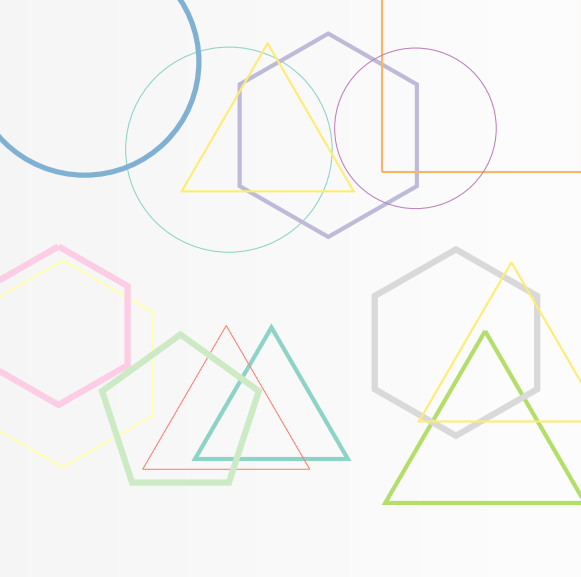[{"shape": "circle", "thickness": 0.5, "radius": 0.89, "center": [0.394, 0.74]}, {"shape": "triangle", "thickness": 2, "radius": 0.76, "center": [0.467, 0.28]}, {"shape": "hexagon", "thickness": 1, "radius": 0.9, "center": [0.108, 0.369]}, {"shape": "hexagon", "thickness": 2, "radius": 0.88, "center": [0.565, 0.765]}, {"shape": "triangle", "thickness": 0.5, "radius": 0.83, "center": [0.389, 0.27]}, {"shape": "circle", "thickness": 2.5, "radius": 0.98, "center": [0.146, 0.892]}, {"shape": "square", "thickness": 1, "radius": 0.86, "center": [0.829, 0.873]}, {"shape": "triangle", "thickness": 2, "radius": 0.99, "center": [0.835, 0.227]}, {"shape": "hexagon", "thickness": 3, "radius": 0.69, "center": [0.101, 0.435]}, {"shape": "hexagon", "thickness": 3, "radius": 0.81, "center": [0.784, 0.406]}, {"shape": "circle", "thickness": 0.5, "radius": 0.7, "center": [0.715, 0.777]}, {"shape": "pentagon", "thickness": 3, "radius": 0.71, "center": [0.311, 0.278]}, {"shape": "triangle", "thickness": 1, "radius": 0.92, "center": [0.88, 0.361]}, {"shape": "triangle", "thickness": 1, "radius": 0.85, "center": [0.46, 0.753]}]